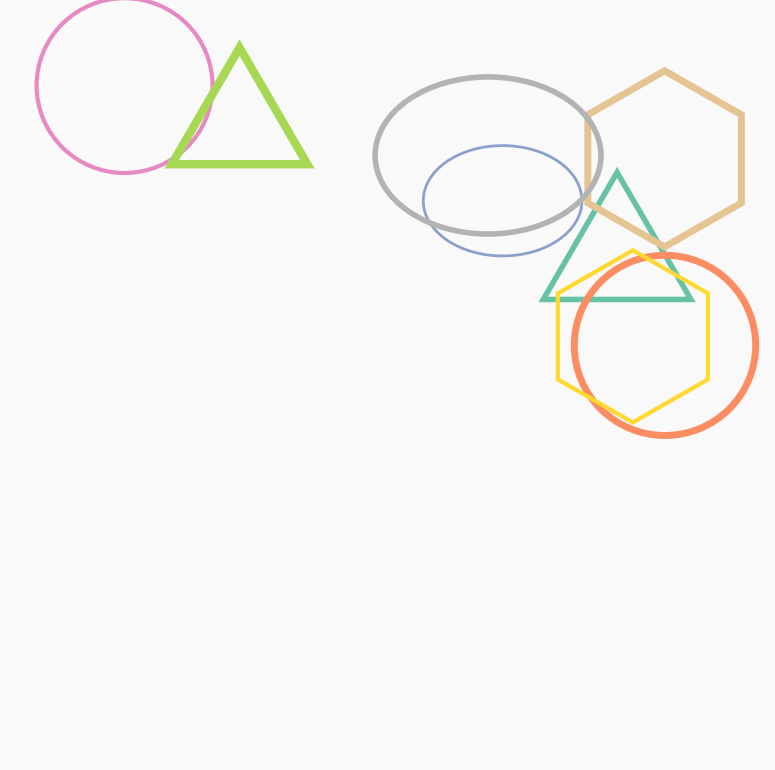[{"shape": "triangle", "thickness": 2, "radius": 0.55, "center": [0.796, 0.666]}, {"shape": "circle", "thickness": 2.5, "radius": 0.59, "center": [0.858, 0.551]}, {"shape": "oval", "thickness": 1, "radius": 0.51, "center": [0.649, 0.739]}, {"shape": "circle", "thickness": 1.5, "radius": 0.57, "center": [0.161, 0.889]}, {"shape": "triangle", "thickness": 3, "radius": 0.5, "center": [0.309, 0.837]}, {"shape": "hexagon", "thickness": 1.5, "radius": 0.56, "center": [0.817, 0.563]}, {"shape": "hexagon", "thickness": 2.5, "radius": 0.57, "center": [0.858, 0.794]}, {"shape": "oval", "thickness": 2, "radius": 0.73, "center": [0.63, 0.798]}]